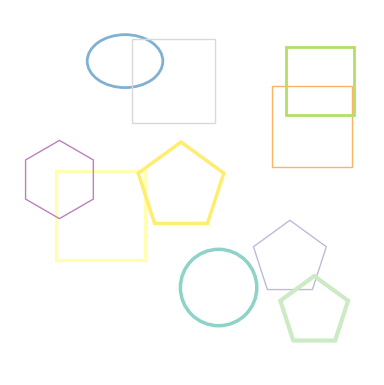[{"shape": "circle", "thickness": 2.5, "radius": 0.5, "center": [0.568, 0.253]}, {"shape": "square", "thickness": 2.5, "radius": 0.58, "center": [0.262, 0.441]}, {"shape": "pentagon", "thickness": 1, "radius": 0.5, "center": [0.753, 0.328]}, {"shape": "oval", "thickness": 2, "radius": 0.49, "center": [0.325, 0.841]}, {"shape": "square", "thickness": 1, "radius": 0.52, "center": [0.81, 0.672]}, {"shape": "square", "thickness": 2, "radius": 0.44, "center": [0.831, 0.789]}, {"shape": "square", "thickness": 1, "radius": 0.55, "center": [0.451, 0.79]}, {"shape": "hexagon", "thickness": 1, "radius": 0.51, "center": [0.154, 0.534]}, {"shape": "pentagon", "thickness": 3, "radius": 0.46, "center": [0.816, 0.19]}, {"shape": "pentagon", "thickness": 2.5, "radius": 0.58, "center": [0.47, 0.514]}]